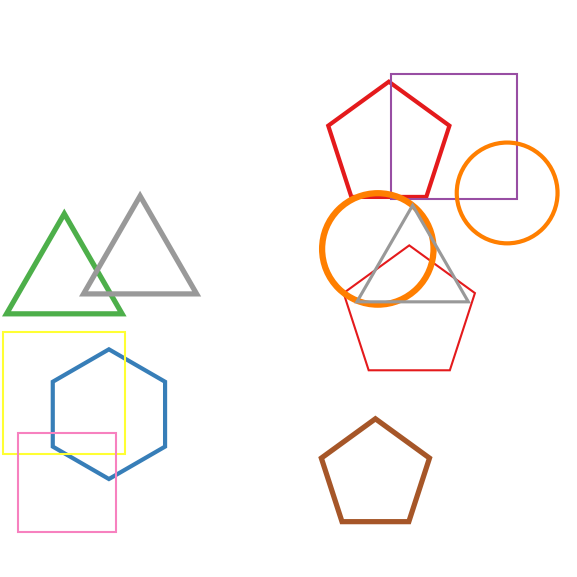[{"shape": "pentagon", "thickness": 2, "radius": 0.55, "center": [0.673, 0.747]}, {"shape": "pentagon", "thickness": 1, "radius": 0.6, "center": [0.709, 0.455]}, {"shape": "hexagon", "thickness": 2, "radius": 0.56, "center": [0.189, 0.282]}, {"shape": "triangle", "thickness": 2.5, "radius": 0.58, "center": [0.111, 0.513]}, {"shape": "square", "thickness": 1, "radius": 0.54, "center": [0.786, 0.763]}, {"shape": "circle", "thickness": 2, "radius": 0.44, "center": [0.878, 0.665]}, {"shape": "circle", "thickness": 3, "radius": 0.48, "center": [0.654, 0.568]}, {"shape": "square", "thickness": 1, "radius": 0.53, "center": [0.111, 0.318]}, {"shape": "pentagon", "thickness": 2.5, "radius": 0.49, "center": [0.65, 0.175]}, {"shape": "square", "thickness": 1, "radius": 0.43, "center": [0.116, 0.163]}, {"shape": "triangle", "thickness": 1.5, "radius": 0.56, "center": [0.715, 0.532]}, {"shape": "triangle", "thickness": 2.5, "radius": 0.57, "center": [0.243, 0.547]}]